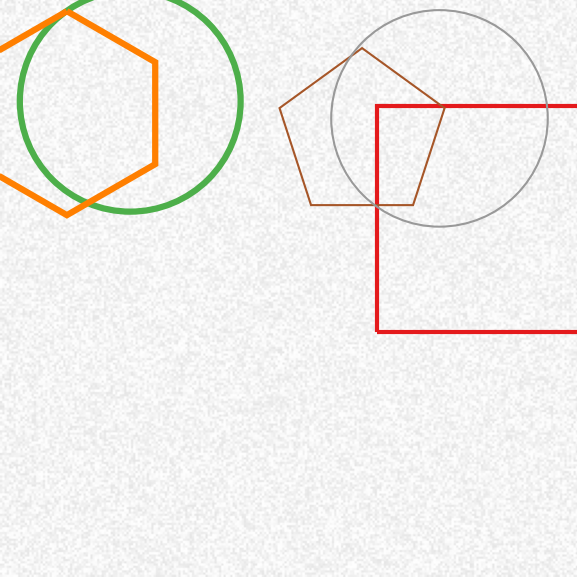[{"shape": "square", "thickness": 2, "radius": 0.98, "center": [0.848, 0.62]}, {"shape": "circle", "thickness": 3, "radius": 0.96, "center": [0.226, 0.824]}, {"shape": "hexagon", "thickness": 3, "radius": 0.88, "center": [0.116, 0.803]}, {"shape": "pentagon", "thickness": 1, "radius": 0.75, "center": [0.627, 0.766]}, {"shape": "circle", "thickness": 1, "radius": 0.94, "center": [0.761, 0.794]}]